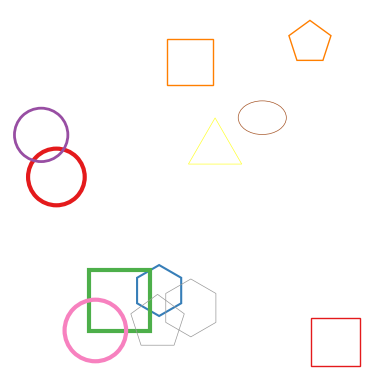[{"shape": "circle", "thickness": 3, "radius": 0.37, "center": [0.146, 0.54]}, {"shape": "square", "thickness": 1, "radius": 0.32, "center": [0.872, 0.112]}, {"shape": "hexagon", "thickness": 1.5, "radius": 0.33, "center": [0.413, 0.245]}, {"shape": "square", "thickness": 3, "radius": 0.4, "center": [0.31, 0.22]}, {"shape": "circle", "thickness": 2, "radius": 0.35, "center": [0.107, 0.65]}, {"shape": "pentagon", "thickness": 1, "radius": 0.29, "center": [0.805, 0.89]}, {"shape": "square", "thickness": 1, "radius": 0.3, "center": [0.493, 0.839]}, {"shape": "triangle", "thickness": 0.5, "radius": 0.4, "center": [0.559, 0.614]}, {"shape": "oval", "thickness": 0.5, "radius": 0.31, "center": [0.681, 0.694]}, {"shape": "circle", "thickness": 3, "radius": 0.4, "center": [0.248, 0.142]}, {"shape": "pentagon", "thickness": 0.5, "radius": 0.36, "center": [0.409, 0.162]}, {"shape": "hexagon", "thickness": 0.5, "radius": 0.38, "center": [0.496, 0.2]}]